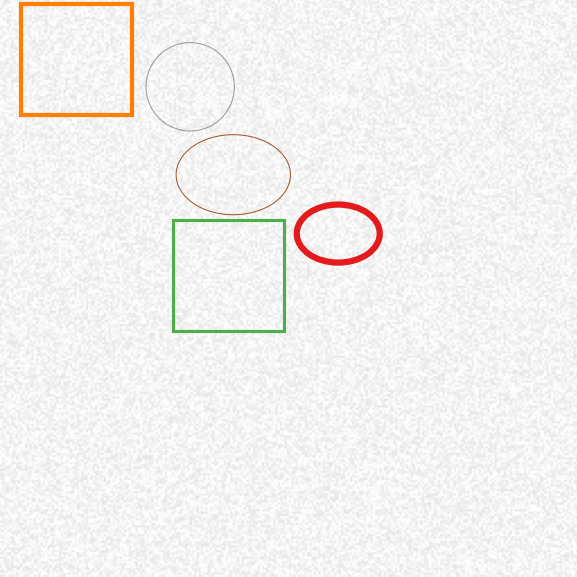[{"shape": "oval", "thickness": 3, "radius": 0.36, "center": [0.586, 0.595]}, {"shape": "square", "thickness": 1.5, "radius": 0.48, "center": [0.395, 0.522]}, {"shape": "square", "thickness": 2, "radius": 0.48, "center": [0.133, 0.896]}, {"shape": "oval", "thickness": 0.5, "radius": 0.49, "center": [0.404, 0.697]}, {"shape": "circle", "thickness": 0.5, "radius": 0.38, "center": [0.329, 0.849]}]